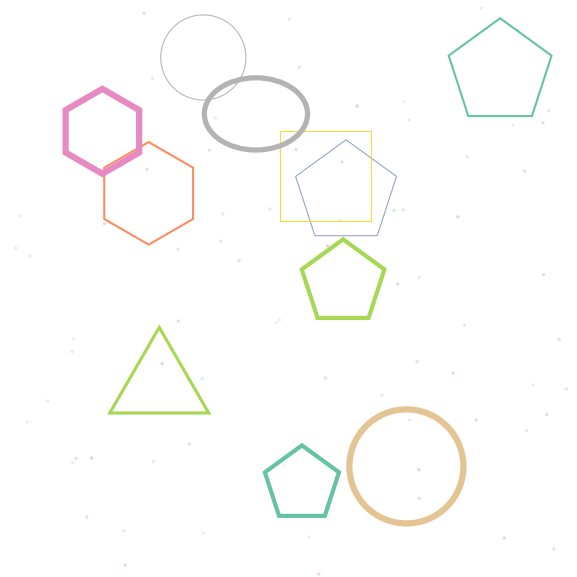[{"shape": "pentagon", "thickness": 1, "radius": 0.47, "center": [0.866, 0.874]}, {"shape": "pentagon", "thickness": 2, "radius": 0.34, "center": [0.523, 0.16]}, {"shape": "hexagon", "thickness": 1, "radius": 0.44, "center": [0.257, 0.664]}, {"shape": "pentagon", "thickness": 0.5, "radius": 0.46, "center": [0.599, 0.665]}, {"shape": "hexagon", "thickness": 3, "radius": 0.37, "center": [0.177, 0.772]}, {"shape": "pentagon", "thickness": 2, "radius": 0.38, "center": [0.594, 0.509]}, {"shape": "triangle", "thickness": 1.5, "radius": 0.49, "center": [0.276, 0.333]}, {"shape": "square", "thickness": 0.5, "radius": 0.39, "center": [0.564, 0.695]}, {"shape": "circle", "thickness": 3, "radius": 0.49, "center": [0.704, 0.192]}, {"shape": "oval", "thickness": 2.5, "radius": 0.45, "center": [0.443, 0.802]}, {"shape": "circle", "thickness": 0.5, "radius": 0.37, "center": [0.352, 0.9]}]